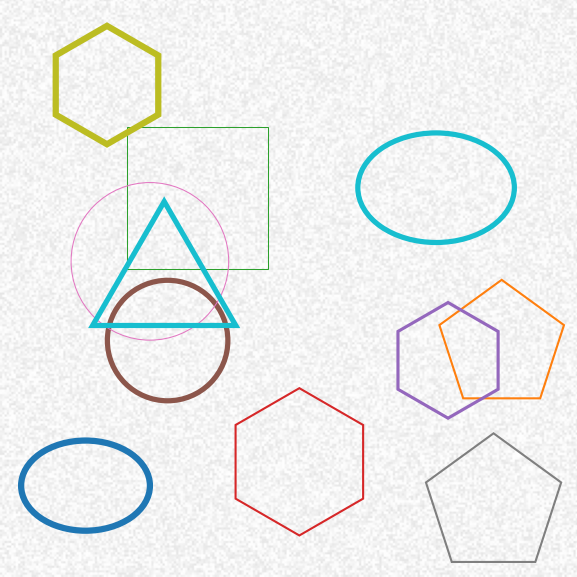[{"shape": "oval", "thickness": 3, "radius": 0.56, "center": [0.148, 0.158]}, {"shape": "pentagon", "thickness": 1, "radius": 0.57, "center": [0.869, 0.401]}, {"shape": "square", "thickness": 0.5, "radius": 0.61, "center": [0.342, 0.657]}, {"shape": "hexagon", "thickness": 1, "radius": 0.64, "center": [0.518, 0.199]}, {"shape": "hexagon", "thickness": 1.5, "radius": 0.5, "center": [0.776, 0.375]}, {"shape": "circle", "thickness": 2.5, "radius": 0.52, "center": [0.29, 0.409]}, {"shape": "circle", "thickness": 0.5, "radius": 0.68, "center": [0.26, 0.547]}, {"shape": "pentagon", "thickness": 1, "radius": 0.62, "center": [0.855, 0.126]}, {"shape": "hexagon", "thickness": 3, "radius": 0.51, "center": [0.185, 0.852]}, {"shape": "oval", "thickness": 2.5, "radius": 0.68, "center": [0.755, 0.674]}, {"shape": "triangle", "thickness": 2.5, "radius": 0.72, "center": [0.284, 0.507]}]